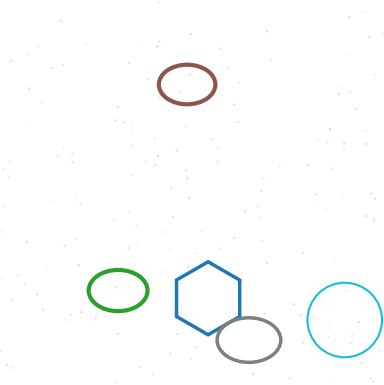[{"shape": "hexagon", "thickness": 2.5, "radius": 0.47, "center": [0.541, 0.225]}, {"shape": "oval", "thickness": 3, "radius": 0.38, "center": [0.307, 0.245]}, {"shape": "oval", "thickness": 3, "radius": 0.37, "center": [0.486, 0.781]}, {"shape": "oval", "thickness": 2.5, "radius": 0.41, "center": [0.647, 0.117]}, {"shape": "circle", "thickness": 1.5, "radius": 0.48, "center": [0.895, 0.169]}]